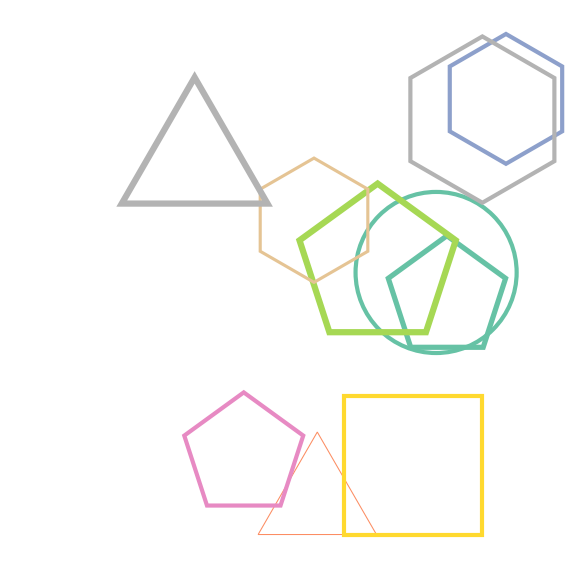[{"shape": "pentagon", "thickness": 2.5, "radius": 0.53, "center": [0.774, 0.484]}, {"shape": "circle", "thickness": 2, "radius": 0.7, "center": [0.755, 0.527]}, {"shape": "triangle", "thickness": 0.5, "radius": 0.59, "center": [0.549, 0.133]}, {"shape": "hexagon", "thickness": 2, "radius": 0.56, "center": [0.876, 0.828]}, {"shape": "pentagon", "thickness": 2, "radius": 0.54, "center": [0.422, 0.211]}, {"shape": "pentagon", "thickness": 3, "radius": 0.71, "center": [0.654, 0.539]}, {"shape": "square", "thickness": 2, "radius": 0.6, "center": [0.715, 0.193]}, {"shape": "hexagon", "thickness": 1.5, "radius": 0.54, "center": [0.544, 0.618]}, {"shape": "triangle", "thickness": 3, "radius": 0.73, "center": [0.337, 0.719]}, {"shape": "hexagon", "thickness": 2, "radius": 0.72, "center": [0.835, 0.792]}]